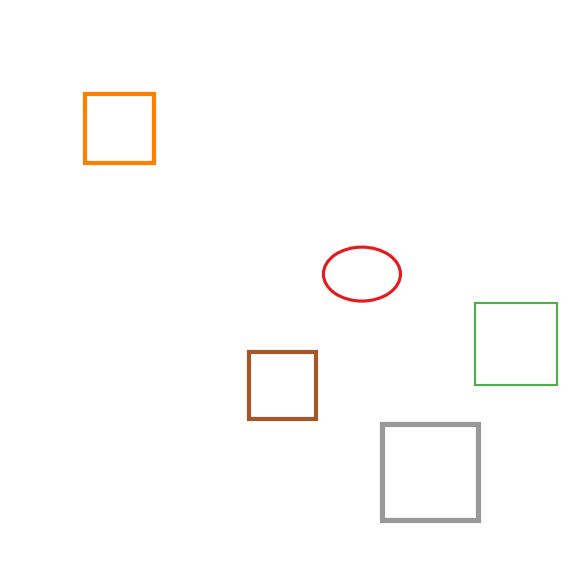[{"shape": "oval", "thickness": 1.5, "radius": 0.33, "center": [0.627, 0.525]}, {"shape": "square", "thickness": 1, "radius": 0.36, "center": [0.894, 0.404]}, {"shape": "square", "thickness": 2, "radius": 0.3, "center": [0.207, 0.776]}, {"shape": "square", "thickness": 2, "radius": 0.29, "center": [0.489, 0.332]}, {"shape": "square", "thickness": 2.5, "radius": 0.42, "center": [0.744, 0.183]}]